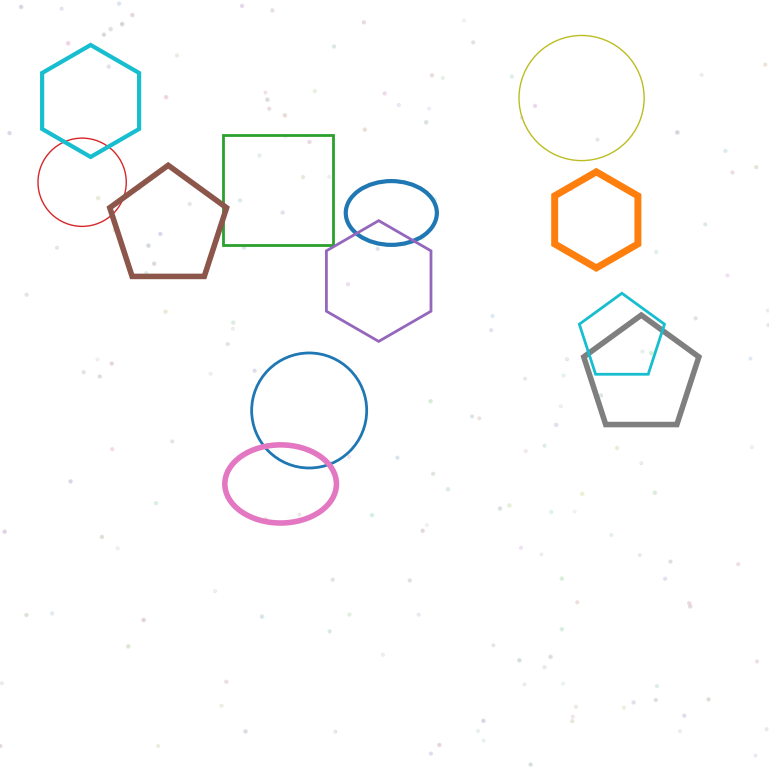[{"shape": "oval", "thickness": 1.5, "radius": 0.3, "center": [0.508, 0.723]}, {"shape": "circle", "thickness": 1, "radius": 0.37, "center": [0.402, 0.467]}, {"shape": "hexagon", "thickness": 2.5, "radius": 0.31, "center": [0.774, 0.714]}, {"shape": "square", "thickness": 1, "radius": 0.36, "center": [0.361, 0.753]}, {"shape": "circle", "thickness": 0.5, "radius": 0.29, "center": [0.107, 0.763]}, {"shape": "hexagon", "thickness": 1, "radius": 0.39, "center": [0.492, 0.635]}, {"shape": "pentagon", "thickness": 2, "radius": 0.4, "center": [0.218, 0.706]}, {"shape": "oval", "thickness": 2, "radius": 0.36, "center": [0.364, 0.372]}, {"shape": "pentagon", "thickness": 2, "radius": 0.39, "center": [0.833, 0.512]}, {"shape": "circle", "thickness": 0.5, "radius": 0.41, "center": [0.755, 0.873]}, {"shape": "pentagon", "thickness": 1, "radius": 0.29, "center": [0.808, 0.561]}, {"shape": "hexagon", "thickness": 1.5, "radius": 0.36, "center": [0.118, 0.869]}]